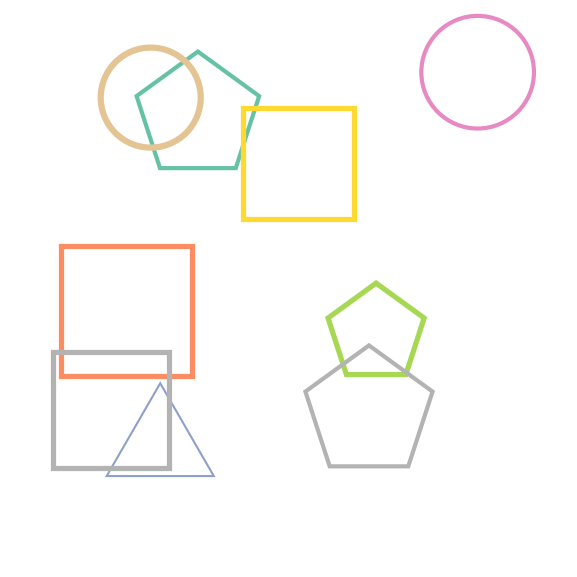[{"shape": "pentagon", "thickness": 2, "radius": 0.56, "center": [0.343, 0.798]}, {"shape": "square", "thickness": 2.5, "radius": 0.56, "center": [0.219, 0.46]}, {"shape": "triangle", "thickness": 1, "radius": 0.54, "center": [0.277, 0.228]}, {"shape": "circle", "thickness": 2, "radius": 0.49, "center": [0.827, 0.874]}, {"shape": "pentagon", "thickness": 2.5, "radius": 0.44, "center": [0.651, 0.421]}, {"shape": "square", "thickness": 2.5, "radius": 0.48, "center": [0.517, 0.716]}, {"shape": "circle", "thickness": 3, "radius": 0.43, "center": [0.261, 0.83]}, {"shape": "square", "thickness": 2.5, "radius": 0.5, "center": [0.192, 0.289]}, {"shape": "pentagon", "thickness": 2, "radius": 0.58, "center": [0.639, 0.285]}]